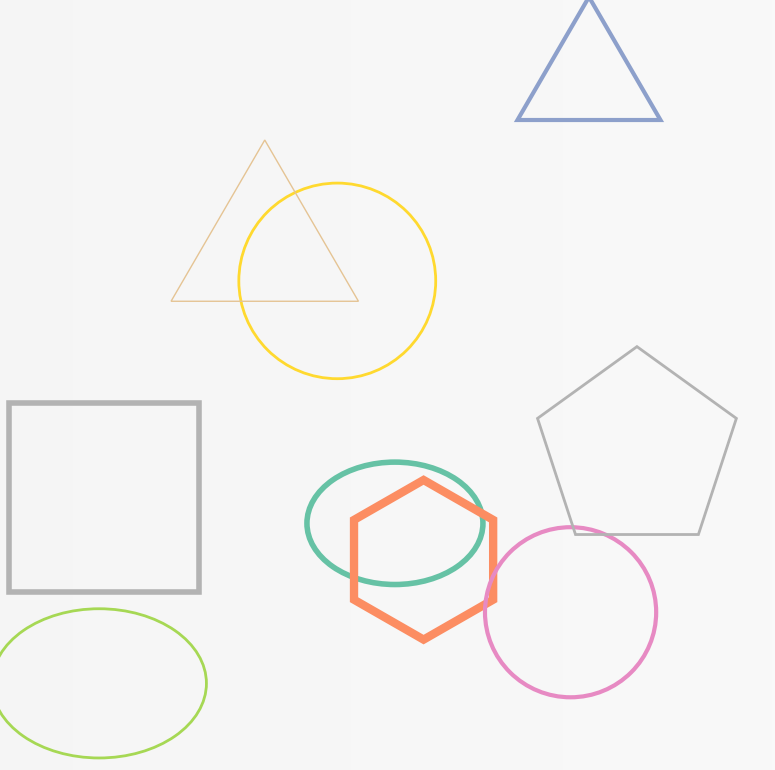[{"shape": "oval", "thickness": 2, "radius": 0.57, "center": [0.51, 0.32]}, {"shape": "hexagon", "thickness": 3, "radius": 0.52, "center": [0.547, 0.273]}, {"shape": "triangle", "thickness": 1.5, "radius": 0.53, "center": [0.76, 0.897]}, {"shape": "circle", "thickness": 1.5, "radius": 0.55, "center": [0.736, 0.205]}, {"shape": "oval", "thickness": 1, "radius": 0.69, "center": [0.128, 0.113]}, {"shape": "circle", "thickness": 1, "radius": 0.64, "center": [0.435, 0.635]}, {"shape": "triangle", "thickness": 0.5, "radius": 0.7, "center": [0.342, 0.679]}, {"shape": "pentagon", "thickness": 1, "radius": 0.67, "center": [0.822, 0.415]}, {"shape": "square", "thickness": 2, "radius": 0.61, "center": [0.135, 0.354]}]